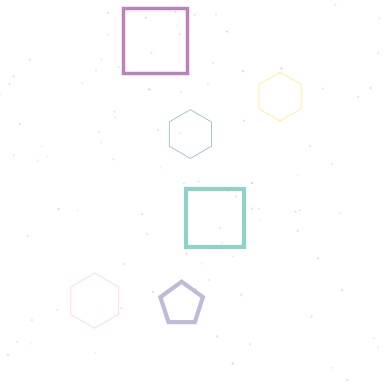[{"shape": "square", "thickness": 3, "radius": 0.38, "center": [0.558, 0.434]}, {"shape": "pentagon", "thickness": 3, "radius": 0.29, "center": [0.472, 0.21]}, {"shape": "hexagon", "thickness": 0.5, "radius": 0.32, "center": [0.494, 0.652]}, {"shape": "hexagon", "thickness": 0.5, "radius": 0.36, "center": [0.246, 0.219]}, {"shape": "square", "thickness": 2.5, "radius": 0.42, "center": [0.403, 0.894]}, {"shape": "hexagon", "thickness": 0.5, "radius": 0.32, "center": [0.728, 0.749]}]